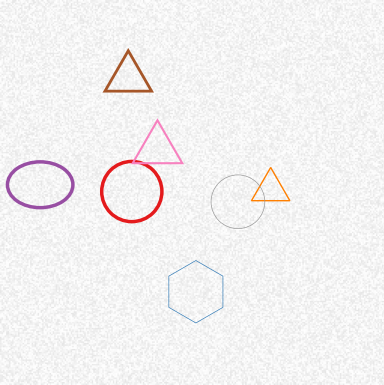[{"shape": "circle", "thickness": 2.5, "radius": 0.39, "center": [0.342, 0.502]}, {"shape": "hexagon", "thickness": 0.5, "radius": 0.41, "center": [0.509, 0.242]}, {"shape": "oval", "thickness": 2.5, "radius": 0.43, "center": [0.104, 0.52]}, {"shape": "triangle", "thickness": 1, "radius": 0.29, "center": [0.703, 0.507]}, {"shape": "triangle", "thickness": 2, "radius": 0.35, "center": [0.333, 0.798]}, {"shape": "triangle", "thickness": 1.5, "radius": 0.37, "center": [0.409, 0.613]}, {"shape": "circle", "thickness": 0.5, "radius": 0.35, "center": [0.618, 0.476]}]